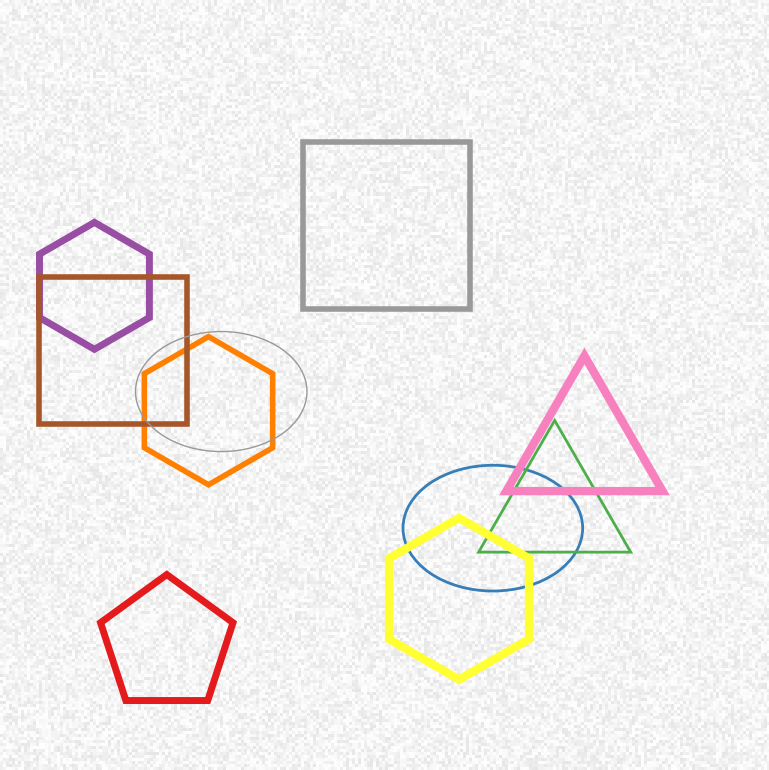[{"shape": "pentagon", "thickness": 2.5, "radius": 0.45, "center": [0.217, 0.163]}, {"shape": "oval", "thickness": 1, "radius": 0.58, "center": [0.64, 0.314]}, {"shape": "triangle", "thickness": 1, "radius": 0.57, "center": [0.72, 0.34]}, {"shape": "hexagon", "thickness": 2.5, "radius": 0.41, "center": [0.123, 0.629]}, {"shape": "hexagon", "thickness": 2, "radius": 0.48, "center": [0.271, 0.467]}, {"shape": "hexagon", "thickness": 3, "radius": 0.52, "center": [0.596, 0.222]}, {"shape": "square", "thickness": 2, "radius": 0.48, "center": [0.147, 0.545]}, {"shape": "triangle", "thickness": 3, "radius": 0.59, "center": [0.759, 0.421]}, {"shape": "square", "thickness": 2, "radius": 0.54, "center": [0.502, 0.707]}, {"shape": "oval", "thickness": 0.5, "radius": 0.56, "center": [0.287, 0.491]}]